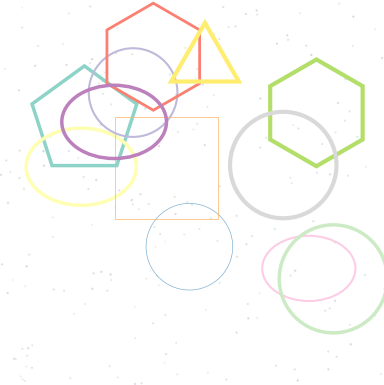[{"shape": "pentagon", "thickness": 2.5, "radius": 0.72, "center": [0.219, 0.686]}, {"shape": "oval", "thickness": 2.5, "radius": 0.72, "center": [0.211, 0.567]}, {"shape": "circle", "thickness": 1.5, "radius": 0.58, "center": [0.346, 0.76]}, {"shape": "hexagon", "thickness": 2, "radius": 0.69, "center": [0.398, 0.853]}, {"shape": "circle", "thickness": 0.5, "radius": 0.56, "center": [0.492, 0.359]}, {"shape": "square", "thickness": 0.5, "radius": 0.67, "center": [0.432, 0.564]}, {"shape": "hexagon", "thickness": 3, "radius": 0.69, "center": [0.822, 0.707]}, {"shape": "oval", "thickness": 1.5, "radius": 0.61, "center": [0.802, 0.303]}, {"shape": "circle", "thickness": 3, "radius": 0.69, "center": [0.736, 0.571]}, {"shape": "oval", "thickness": 2.5, "radius": 0.68, "center": [0.296, 0.683]}, {"shape": "circle", "thickness": 2.5, "radius": 0.7, "center": [0.866, 0.276]}, {"shape": "triangle", "thickness": 3, "radius": 0.51, "center": [0.532, 0.839]}]